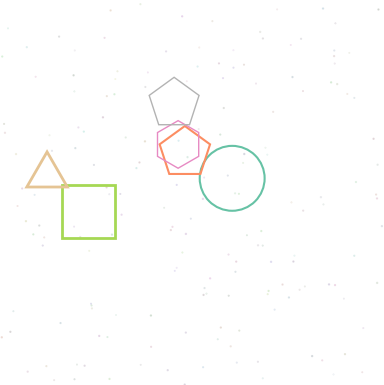[{"shape": "circle", "thickness": 1.5, "radius": 0.42, "center": [0.603, 0.537]}, {"shape": "pentagon", "thickness": 1.5, "radius": 0.34, "center": [0.48, 0.604]}, {"shape": "hexagon", "thickness": 1, "radius": 0.31, "center": [0.463, 0.625]}, {"shape": "square", "thickness": 2, "radius": 0.34, "center": [0.229, 0.45]}, {"shape": "triangle", "thickness": 2, "radius": 0.3, "center": [0.122, 0.545]}, {"shape": "pentagon", "thickness": 1, "radius": 0.34, "center": [0.452, 0.731]}]